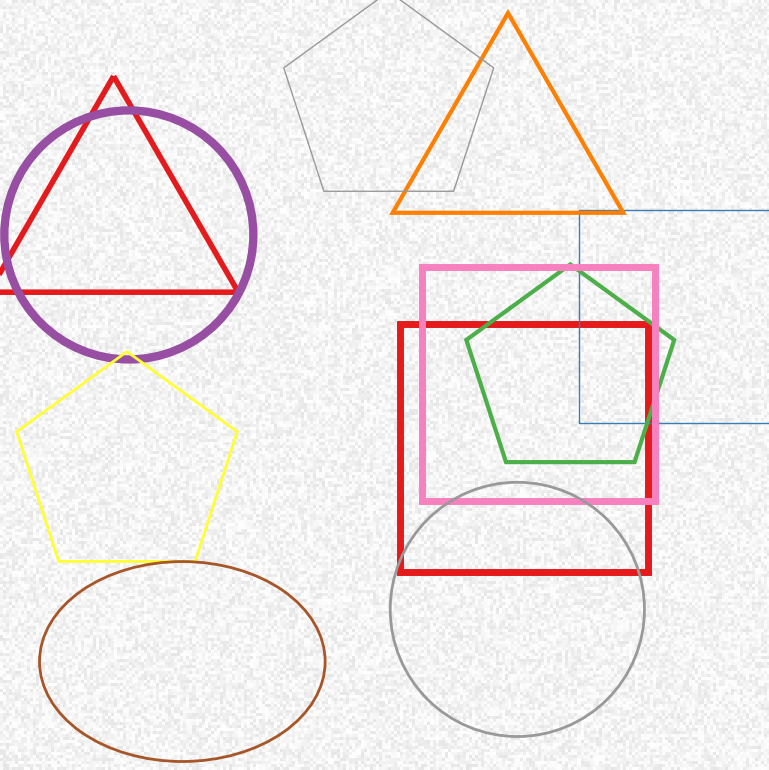[{"shape": "square", "thickness": 2.5, "radius": 0.81, "center": [0.681, 0.418]}, {"shape": "triangle", "thickness": 2, "radius": 0.94, "center": [0.148, 0.714]}, {"shape": "square", "thickness": 0.5, "radius": 0.69, "center": [0.89, 0.589]}, {"shape": "pentagon", "thickness": 1.5, "radius": 0.71, "center": [0.741, 0.515]}, {"shape": "circle", "thickness": 3, "radius": 0.81, "center": [0.167, 0.695]}, {"shape": "triangle", "thickness": 1.5, "radius": 0.86, "center": [0.66, 0.81]}, {"shape": "pentagon", "thickness": 1, "radius": 0.75, "center": [0.165, 0.393]}, {"shape": "oval", "thickness": 1, "radius": 0.93, "center": [0.237, 0.141]}, {"shape": "square", "thickness": 2.5, "radius": 0.76, "center": [0.699, 0.501]}, {"shape": "circle", "thickness": 1, "radius": 0.83, "center": [0.672, 0.209]}, {"shape": "pentagon", "thickness": 0.5, "radius": 0.72, "center": [0.505, 0.868]}]